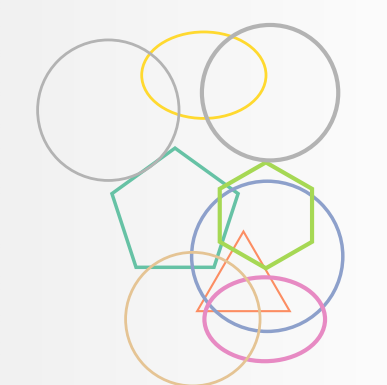[{"shape": "pentagon", "thickness": 2.5, "radius": 0.86, "center": [0.452, 0.444]}, {"shape": "triangle", "thickness": 1.5, "radius": 0.69, "center": [0.628, 0.261]}, {"shape": "circle", "thickness": 2.5, "radius": 0.98, "center": [0.69, 0.334]}, {"shape": "oval", "thickness": 3, "radius": 0.78, "center": [0.683, 0.171]}, {"shape": "hexagon", "thickness": 3, "radius": 0.69, "center": [0.686, 0.441]}, {"shape": "oval", "thickness": 2, "radius": 0.8, "center": [0.526, 0.805]}, {"shape": "circle", "thickness": 2, "radius": 0.87, "center": [0.498, 0.171]}, {"shape": "circle", "thickness": 2, "radius": 0.91, "center": [0.28, 0.714]}, {"shape": "circle", "thickness": 3, "radius": 0.88, "center": [0.697, 0.759]}]